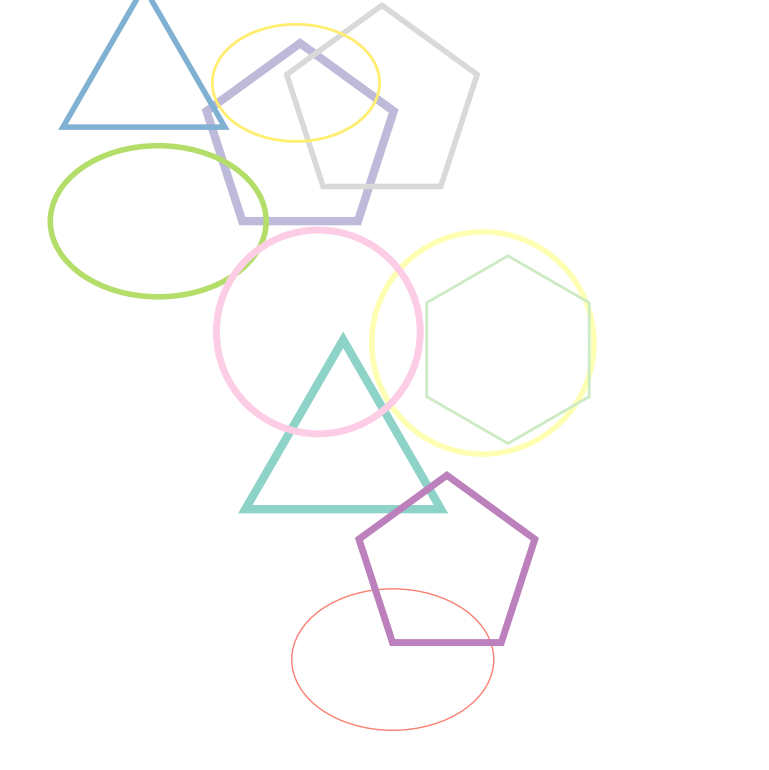[{"shape": "triangle", "thickness": 3, "radius": 0.73, "center": [0.446, 0.412]}, {"shape": "circle", "thickness": 2, "radius": 0.72, "center": [0.627, 0.555]}, {"shape": "pentagon", "thickness": 3, "radius": 0.64, "center": [0.39, 0.816]}, {"shape": "oval", "thickness": 0.5, "radius": 0.66, "center": [0.51, 0.143]}, {"shape": "triangle", "thickness": 2, "radius": 0.61, "center": [0.187, 0.896]}, {"shape": "oval", "thickness": 2, "radius": 0.7, "center": [0.206, 0.713]}, {"shape": "circle", "thickness": 2.5, "radius": 0.66, "center": [0.413, 0.569]}, {"shape": "pentagon", "thickness": 2, "radius": 0.65, "center": [0.496, 0.863]}, {"shape": "pentagon", "thickness": 2.5, "radius": 0.6, "center": [0.58, 0.263]}, {"shape": "hexagon", "thickness": 1, "radius": 0.61, "center": [0.66, 0.546]}, {"shape": "oval", "thickness": 1, "radius": 0.54, "center": [0.384, 0.892]}]